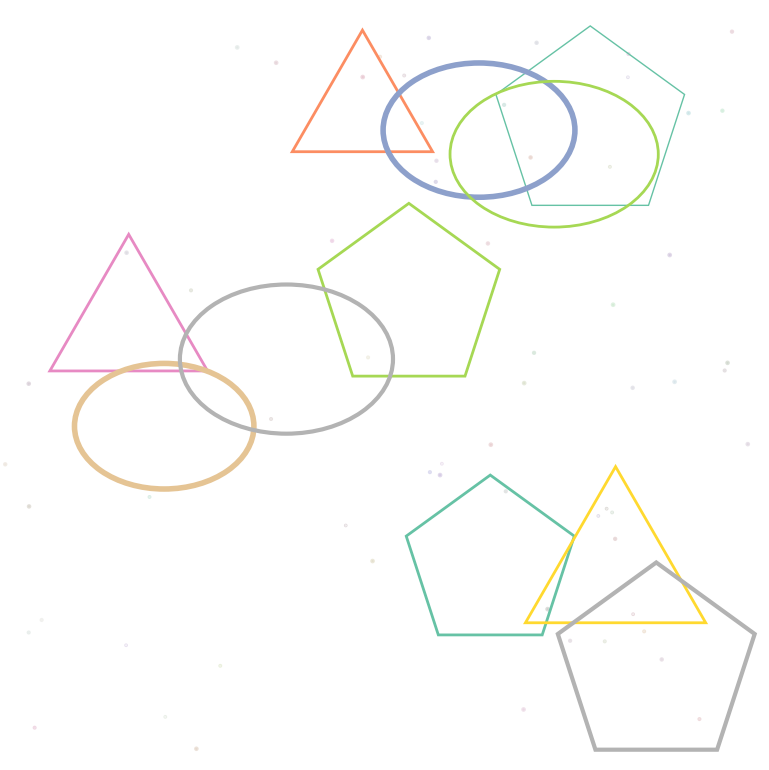[{"shape": "pentagon", "thickness": 0.5, "radius": 0.64, "center": [0.767, 0.838]}, {"shape": "pentagon", "thickness": 1, "radius": 0.57, "center": [0.637, 0.268]}, {"shape": "triangle", "thickness": 1, "radius": 0.53, "center": [0.471, 0.856]}, {"shape": "oval", "thickness": 2, "radius": 0.62, "center": [0.622, 0.831]}, {"shape": "triangle", "thickness": 1, "radius": 0.59, "center": [0.167, 0.577]}, {"shape": "pentagon", "thickness": 1, "radius": 0.62, "center": [0.531, 0.612]}, {"shape": "oval", "thickness": 1, "radius": 0.68, "center": [0.72, 0.8]}, {"shape": "triangle", "thickness": 1, "radius": 0.68, "center": [0.799, 0.259]}, {"shape": "oval", "thickness": 2, "radius": 0.58, "center": [0.213, 0.446]}, {"shape": "oval", "thickness": 1.5, "radius": 0.69, "center": [0.372, 0.534]}, {"shape": "pentagon", "thickness": 1.5, "radius": 0.67, "center": [0.852, 0.135]}]